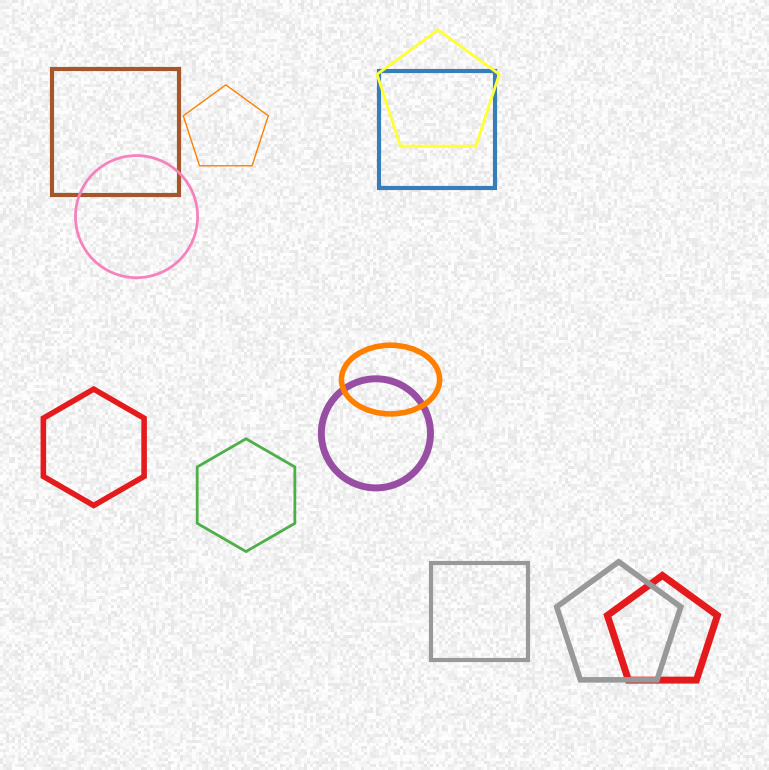[{"shape": "hexagon", "thickness": 2, "radius": 0.38, "center": [0.122, 0.419]}, {"shape": "pentagon", "thickness": 2.5, "radius": 0.38, "center": [0.86, 0.178]}, {"shape": "square", "thickness": 1.5, "radius": 0.38, "center": [0.567, 0.832]}, {"shape": "hexagon", "thickness": 1, "radius": 0.37, "center": [0.32, 0.357]}, {"shape": "circle", "thickness": 2.5, "radius": 0.35, "center": [0.488, 0.437]}, {"shape": "oval", "thickness": 2, "radius": 0.32, "center": [0.507, 0.507]}, {"shape": "pentagon", "thickness": 0.5, "radius": 0.29, "center": [0.293, 0.832]}, {"shape": "pentagon", "thickness": 1, "radius": 0.42, "center": [0.569, 0.878]}, {"shape": "square", "thickness": 1.5, "radius": 0.41, "center": [0.15, 0.829]}, {"shape": "circle", "thickness": 1, "radius": 0.4, "center": [0.177, 0.719]}, {"shape": "square", "thickness": 1.5, "radius": 0.32, "center": [0.623, 0.206]}, {"shape": "pentagon", "thickness": 2, "radius": 0.42, "center": [0.804, 0.186]}]